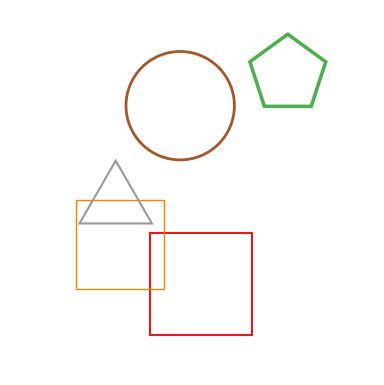[{"shape": "square", "thickness": 1.5, "radius": 0.66, "center": [0.522, 0.263]}, {"shape": "pentagon", "thickness": 2.5, "radius": 0.52, "center": [0.748, 0.808]}, {"shape": "square", "thickness": 1, "radius": 0.57, "center": [0.311, 0.365]}, {"shape": "circle", "thickness": 2, "radius": 0.7, "center": [0.468, 0.725]}, {"shape": "triangle", "thickness": 1.5, "radius": 0.54, "center": [0.301, 0.474]}]